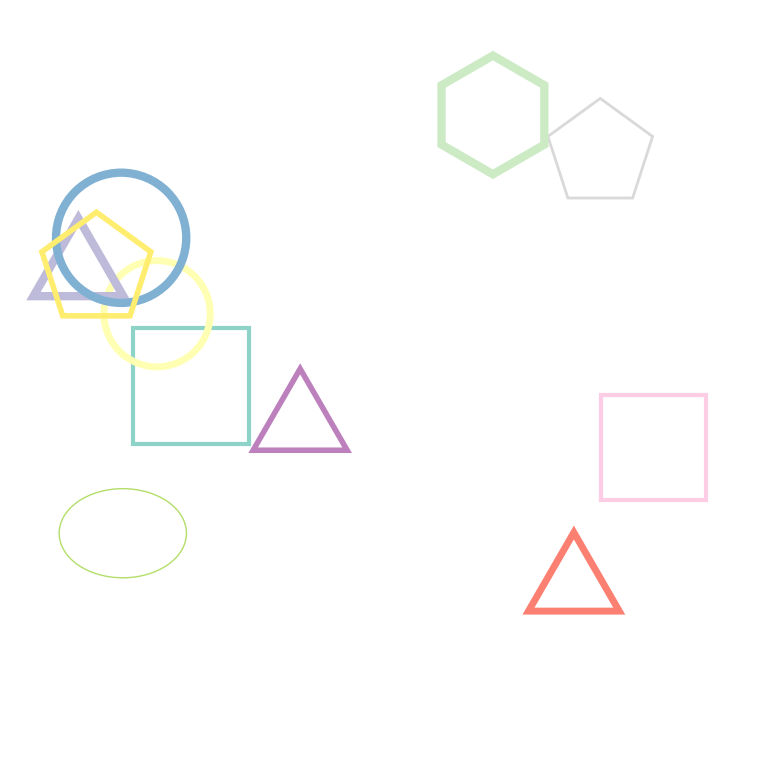[{"shape": "square", "thickness": 1.5, "radius": 0.38, "center": [0.248, 0.499]}, {"shape": "circle", "thickness": 2.5, "radius": 0.35, "center": [0.204, 0.593]}, {"shape": "triangle", "thickness": 3, "radius": 0.34, "center": [0.102, 0.649]}, {"shape": "triangle", "thickness": 2.5, "radius": 0.34, "center": [0.745, 0.24]}, {"shape": "circle", "thickness": 3, "radius": 0.42, "center": [0.157, 0.691]}, {"shape": "oval", "thickness": 0.5, "radius": 0.41, "center": [0.159, 0.307]}, {"shape": "square", "thickness": 1.5, "radius": 0.34, "center": [0.848, 0.419]}, {"shape": "pentagon", "thickness": 1, "radius": 0.36, "center": [0.78, 0.801]}, {"shape": "triangle", "thickness": 2, "radius": 0.35, "center": [0.39, 0.451]}, {"shape": "hexagon", "thickness": 3, "radius": 0.39, "center": [0.64, 0.851]}, {"shape": "pentagon", "thickness": 2, "radius": 0.37, "center": [0.125, 0.65]}]